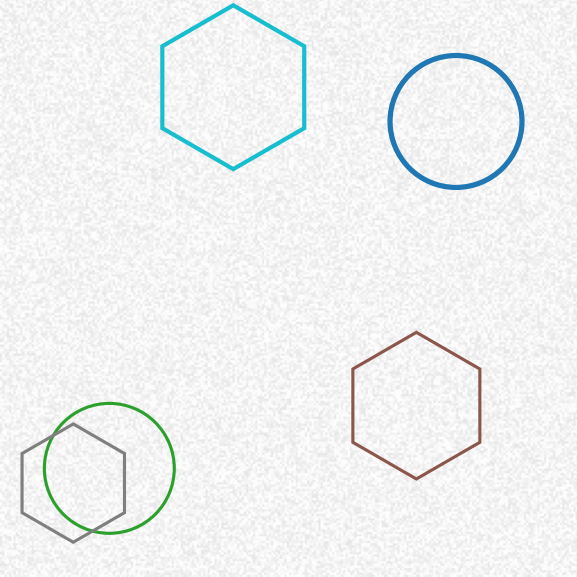[{"shape": "circle", "thickness": 2.5, "radius": 0.57, "center": [0.79, 0.789]}, {"shape": "circle", "thickness": 1.5, "radius": 0.56, "center": [0.189, 0.188]}, {"shape": "hexagon", "thickness": 1.5, "radius": 0.63, "center": [0.721, 0.297]}, {"shape": "hexagon", "thickness": 1.5, "radius": 0.51, "center": [0.127, 0.163]}, {"shape": "hexagon", "thickness": 2, "radius": 0.71, "center": [0.404, 0.848]}]